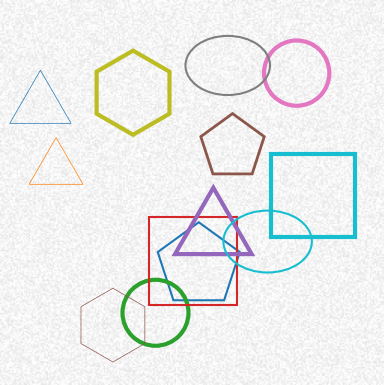[{"shape": "triangle", "thickness": 0.5, "radius": 0.46, "center": [0.105, 0.726]}, {"shape": "pentagon", "thickness": 1.5, "radius": 0.56, "center": [0.516, 0.311]}, {"shape": "triangle", "thickness": 0.5, "radius": 0.4, "center": [0.146, 0.562]}, {"shape": "circle", "thickness": 3, "radius": 0.43, "center": [0.404, 0.188]}, {"shape": "square", "thickness": 1.5, "radius": 0.57, "center": [0.501, 0.321]}, {"shape": "triangle", "thickness": 3, "radius": 0.57, "center": [0.554, 0.397]}, {"shape": "pentagon", "thickness": 2, "radius": 0.43, "center": [0.604, 0.618]}, {"shape": "hexagon", "thickness": 0.5, "radius": 0.48, "center": [0.293, 0.155]}, {"shape": "circle", "thickness": 3, "radius": 0.42, "center": [0.771, 0.81]}, {"shape": "oval", "thickness": 1.5, "radius": 0.55, "center": [0.592, 0.83]}, {"shape": "hexagon", "thickness": 3, "radius": 0.55, "center": [0.346, 0.759]}, {"shape": "oval", "thickness": 1.5, "radius": 0.57, "center": [0.695, 0.373]}, {"shape": "square", "thickness": 3, "radius": 0.54, "center": [0.813, 0.492]}]